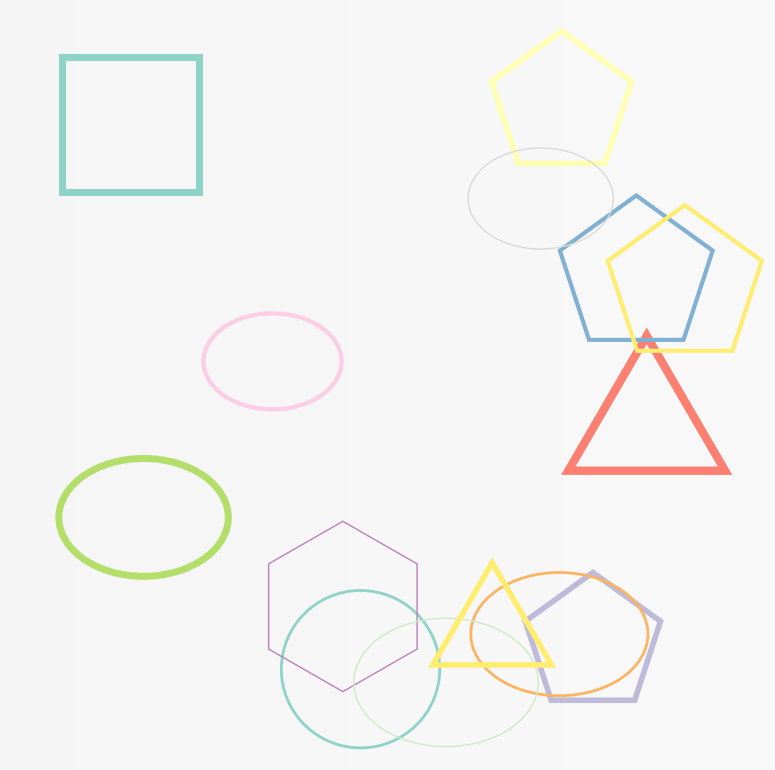[{"shape": "circle", "thickness": 1, "radius": 0.51, "center": [0.465, 0.131]}, {"shape": "square", "thickness": 2.5, "radius": 0.44, "center": [0.168, 0.838]}, {"shape": "pentagon", "thickness": 2, "radius": 0.48, "center": [0.725, 0.865]}, {"shape": "pentagon", "thickness": 2, "radius": 0.46, "center": [0.765, 0.165]}, {"shape": "triangle", "thickness": 3, "radius": 0.58, "center": [0.834, 0.447]}, {"shape": "pentagon", "thickness": 1.5, "radius": 0.52, "center": [0.821, 0.642]}, {"shape": "oval", "thickness": 1, "radius": 0.57, "center": [0.722, 0.176]}, {"shape": "oval", "thickness": 2.5, "radius": 0.55, "center": [0.185, 0.328]}, {"shape": "oval", "thickness": 1.5, "radius": 0.45, "center": [0.352, 0.531]}, {"shape": "oval", "thickness": 0.5, "radius": 0.47, "center": [0.698, 0.742]}, {"shape": "hexagon", "thickness": 0.5, "radius": 0.55, "center": [0.442, 0.212]}, {"shape": "oval", "thickness": 0.5, "radius": 0.6, "center": [0.575, 0.114]}, {"shape": "pentagon", "thickness": 1.5, "radius": 0.52, "center": [0.884, 0.629]}, {"shape": "triangle", "thickness": 2, "radius": 0.44, "center": [0.635, 0.181]}]